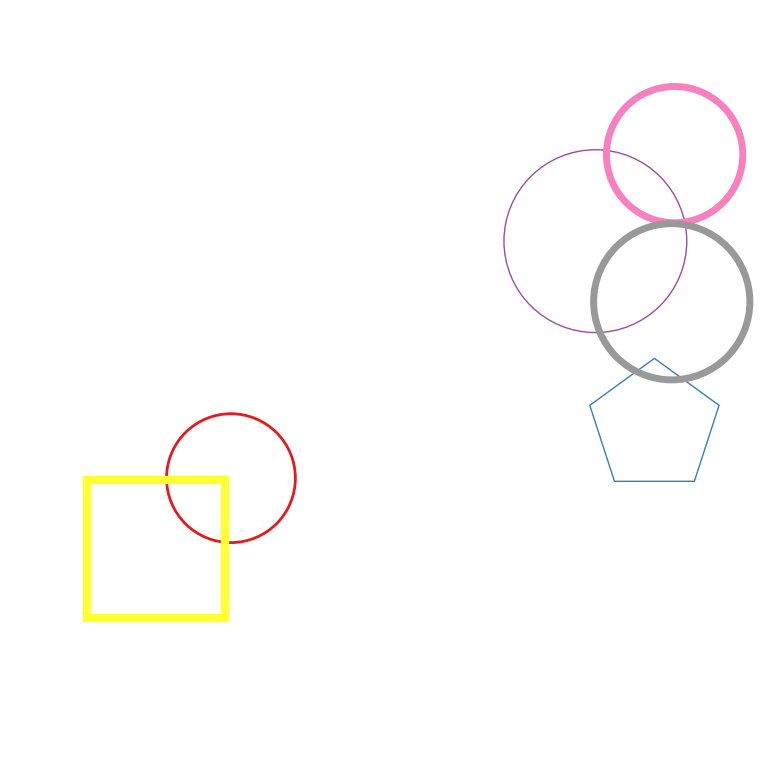[{"shape": "circle", "thickness": 1, "radius": 0.42, "center": [0.3, 0.379]}, {"shape": "pentagon", "thickness": 0.5, "radius": 0.44, "center": [0.85, 0.446]}, {"shape": "circle", "thickness": 0.5, "radius": 0.59, "center": [0.773, 0.687]}, {"shape": "square", "thickness": 3, "radius": 0.45, "center": [0.203, 0.287]}, {"shape": "circle", "thickness": 2.5, "radius": 0.44, "center": [0.876, 0.799]}, {"shape": "circle", "thickness": 2.5, "radius": 0.51, "center": [0.872, 0.608]}]